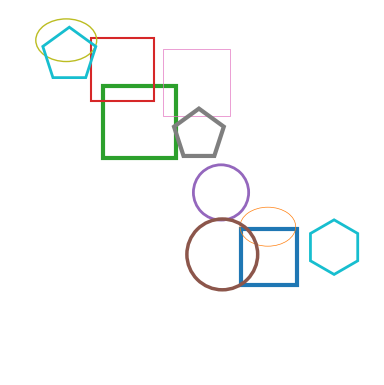[{"shape": "square", "thickness": 3, "radius": 0.36, "center": [0.698, 0.332]}, {"shape": "oval", "thickness": 0.5, "radius": 0.36, "center": [0.696, 0.411]}, {"shape": "square", "thickness": 3, "radius": 0.47, "center": [0.363, 0.683]}, {"shape": "square", "thickness": 1.5, "radius": 0.41, "center": [0.318, 0.819]}, {"shape": "circle", "thickness": 2, "radius": 0.36, "center": [0.574, 0.5]}, {"shape": "circle", "thickness": 2.5, "radius": 0.46, "center": [0.577, 0.339]}, {"shape": "square", "thickness": 0.5, "radius": 0.44, "center": [0.51, 0.786]}, {"shape": "pentagon", "thickness": 3, "radius": 0.34, "center": [0.517, 0.65]}, {"shape": "oval", "thickness": 1, "radius": 0.4, "center": [0.172, 0.896]}, {"shape": "pentagon", "thickness": 2, "radius": 0.36, "center": [0.18, 0.857]}, {"shape": "hexagon", "thickness": 2, "radius": 0.35, "center": [0.868, 0.358]}]